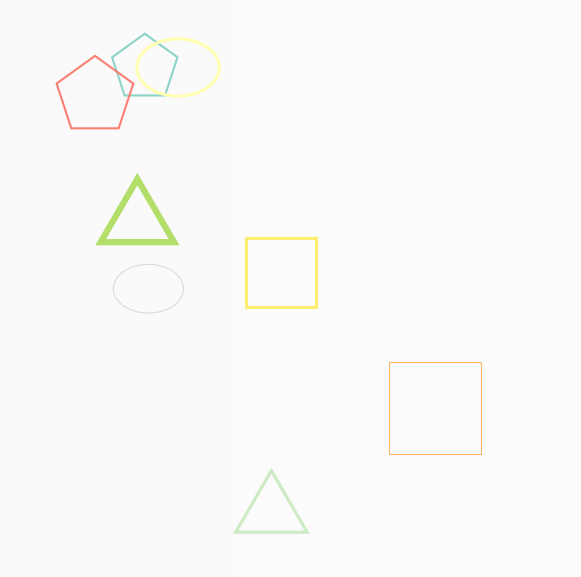[{"shape": "pentagon", "thickness": 1, "radius": 0.3, "center": [0.249, 0.882]}, {"shape": "oval", "thickness": 1.5, "radius": 0.35, "center": [0.306, 0.882]}, {"shape": "pentagon", "thickness": 1, "radius": 0.35, "center": [0.163, 0.833]}, {"shape": "square", "thickness": 0.5, "radius": 0.4, "center": [0.748, 0.292]}, {"shape": "triangle", "thickness": 3, "radius": 0.36, "center": [0.236, 0.616]}, {"shape": "oval", "thickness": 0.5, "radius": 0.3, "center": [0.255, 0.499]}, {"shape": "triangle", "thickness": 1.5, "radius": 0.36, "center": [0.467, 0.113]}, {"shape": "square", "thickness": 1.5, "radius": 0.3, "center": [0.483, 0.527]}]